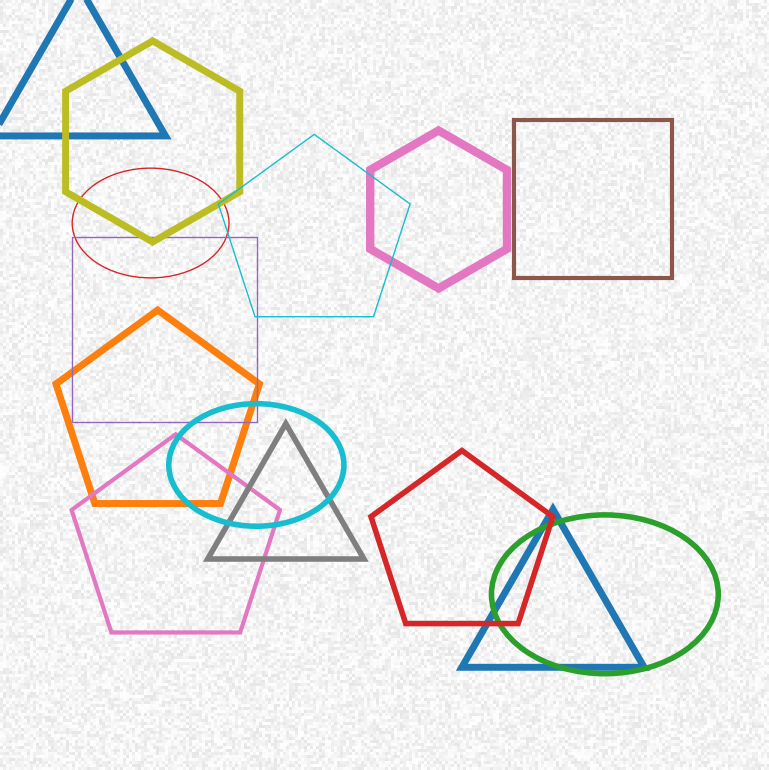[{"shape": "triangle", "thickness": 2.5, "radius": 0.65, "center": [0.102, 0.888]}, {"shape": "triangle", "thickness": 2.5, "radius": 0.68, "center": [0.718, 0.202]}, {"shape": "pentagon", "thickness": 2.5, "radius": 0.69, "center": [0.205, 0.458]}, {"shape": "oval", "thickness": 2, "radius": 0.74, "center": [0.786, 0.228]}, {"shape": "pentagon", "thickness": 2, "radius": 0.62, "center": [0.6, 0.291]}, {"shape": "oval", "thickness": 0.5, "radius": 0.51, "center": [0.196, 0.71]}, {"shape": "square", "thickness": 0.5, "radius": 0.6, "center": [0.214, 0.572]}, {"shape": "square", "thickness": 1.5, "radius": 0.51, "center": [0.77, 0.741]}, {"shape": "pentagon", "thickness": 1.5, "radius": 0.71, "center": [0.228, 0.294]}, {"shape": "hexagon", "thickness": 3, "radius": 0.51, "center": [0.57, 0.728]}, {"shape": "triangle", "thickness": 2, "radius": 0.59, "center": [0.371, 0.333]}, {"shape": "hexagon", "thickness": 2.5, "radius": 0.65, "center": [0.198, 0.816]}, {"shape": "oval", "thickness": 2, "radius": 0.57, "center": [0.333, 0.396]}, {"shape": "pentagon", "thickness": 0.5, "radius": 0.65, "center": [0.408, 0.695]}]